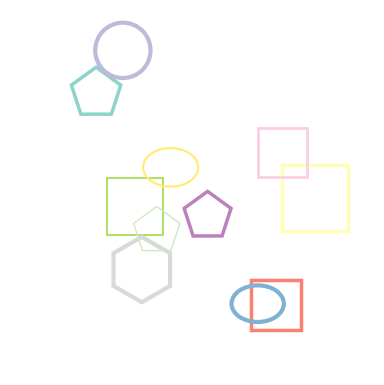[{"shape": "pentagon", "thickness": 2.5, "radius": 0.34, "center": [0.25, 0.758]}, {"shape": "square", "thickness": 2.5, "radius": 0.43, "center": [0.819, 0.485]}, {"shape": "circle", "thickness": 3, "radius": 0.36, "center": [0.319, 0.869]}, {"shape": "square", "thickness": 2.5, "radius": 0.32, "center": [0.718, 0.208]}, {"shape": "oval", "thickness": 3, "radius": 0.34, "center": [0.669, 0.211]}, {"shape": "square", "thickness": 1.5, "radius": 0.37, "center": [0.351, 0.464]}, {"shape": "square", "thickness": 2, "radius": 0.32, "center": [0.733, 0.605]}, {"shape": "hexagon", "thickness": 3, "radius": 0.42, "center": [0.368, 0.3]}, {"shape": "pentagon", "thickness": 2.5, "radius": 0.32, "center": [0.539, 0.439]}, {"shape": "pentagon", "thickness": 1, "radius": 0.32, "center": [0.407, 0.4]}, {"shape": "oval", "thickness": 1.5, "radius": 0.36, "center": [0.443, 0.565]}]